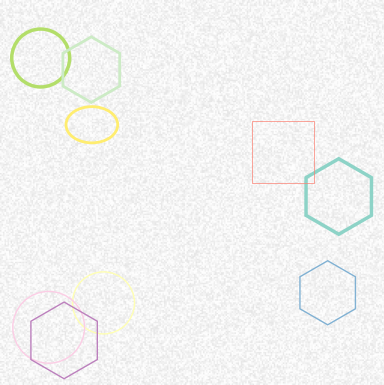[{"shape": "hexagon", "thickness": 2.5, "radius": 0.49, "center": [0.88, 0.49]}, {"shape": "circle", "thickness": 1, "radius": 0.4, "center": [0.269, 0.213]}, {"shape": "square", "thickness": 0.5, "radius": 0.41, "center": [0.735, 0.605]}, {"shape": "hexagon", "thickness": 1, "radius": 0.42, "center": [0.851, 0.24]}, {"shape": "circle", "thickness": 2.5, "radius": 0.38, "center": [0.106, 0.849]}, {"shape": "circle", "thickness": 1, "radius": 0.47, "center": [0.126, 0.15]}, {"shape": "hexagon", "thickness": 1, "radius": 0.5, "center": [0.166, 0.116]}, {"shape": "hexagon", "thickness": 2, "radius": 0.43, "center": [0.237, 0.819]}, {"shape": "oval", "thickness": 2, "radius": 0.34, "center": [0.239, 0.676]}]